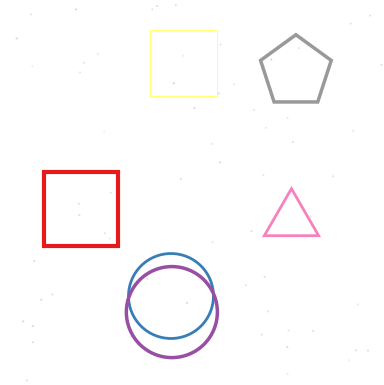[{"shape": "square", "thickness": 3, "radius": 0.48, "center": [0.211, 0.458]}, {"shape": "circle", "thickness": 2, "radius": 0.55, "center": [0.444, 0.231]}, {"shape": "circle", "thickness": 2.5, "radius": 0.59, "center": [0.446, 0.189]}, {"shape": "square", "thickness": 0.5, "radius": 0.43, "center": [0.477, 0.837]}, {"shape": "triangle", "thickness": 2, "radius": 0.41, "center": [0.757, 0.429]}, {"shape": "pentagon", "thickness": 2.5, "radius": 0.48, "center": [0.769, 0.813]}]